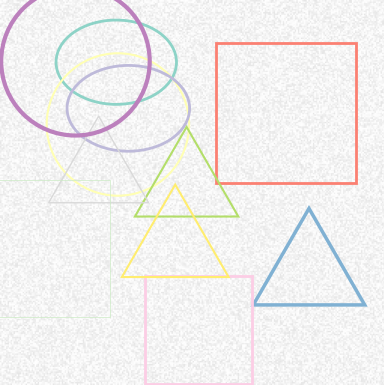[{"shape": "oval", "thickness": 2, "radius": 0.78, "center": [0.302, 0.838]}, {"shape": "circle", "thickness": 1.5, "radius": 0.92, "center": [0.306, 0.677]}, {"shape": "oval", "thickness": 2, "radius": 0.8, "center": [0.333, 0.719]}, {"shape": "square", "thickness": 2, "radius": 0.91, "center": [0.743, 0.706]}, {"shape": "triangle", "thickness": 2.5, "radius": 0.84, "center": [0.803, 0.292]}, {"shape": "triangle", "thickness": 1.5, "radius": 0.78, "center": [0.485, 0.515]}, {"shape": "square", "thickness": 2, "radius": 0.7, "center": [0.516, 0.144]}, {"shape": "triangle", "thickness": 1, "radius": 0.75, "center": [0.256, 0.548]}, {"shape": "circle", "thickness": 3, "radius": 0.96, "center": [0.196, 0.841]}, {"shape": "square", "thickness": 0.5, "radius": 0.89, "center": [0.108, 0.355]}, {"shape": "triangle", "thickness": 1.5, "radius": 0.8, "center": [0.455, 0.36]}]